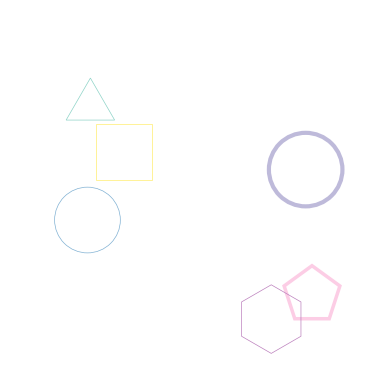[{"shape": "triangle", "thickness": 0.5, "radius": 0.36, "center": [0.235, 0.725]}, {"shape": "circle", "thickness": 3, "radius": 0.48, "center": [0.794, 0.56]}, {"shape": "circle", "thickness": 0.5, "radius": 0.43, "center": [0.227, 0.429]}, {"shape": "pentagon", "thickness": 2.5, "radius": 0.38, "center": [0.81, 0.234]}, {"shape": "hexagon", "thickness": 0.5, "radius": 0.45, "center": [0.705, 0.171]}, {"shape": "square", "thickness": 0.5, "radius": 0.36, "center": [0.322, 0.605]}]